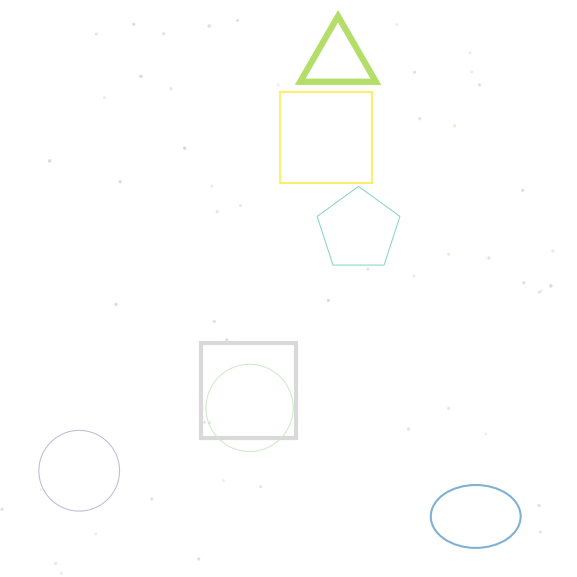[{"shape": "pentagon", "thickness": 0.5, "radius": 0.38, "center": [0.621, 0.601]}, {"shape": "circle", "thickness": 0.5, "radius": 0.35, "center": [0.137, 0.184]}, {"shape": "oval", "thickness": 1, "radius": 0.39, "center": [0.824, 0.105]}, {"shape": "triangle", "thickness": 3, "radius": 0.38, "center": [0.585, 0.895]}, {"shape": "square", "thickness": 2, "radius": 0.41, "center": [0.43, 0.323]}, {"shape": "circle", "thickness": 0.5, "radius": 0.38, "center": [0.432, 0.293]}, {"shape": "square", "thickness": 1, "radius": 0.4, "center": [0.564, 0.761]}]